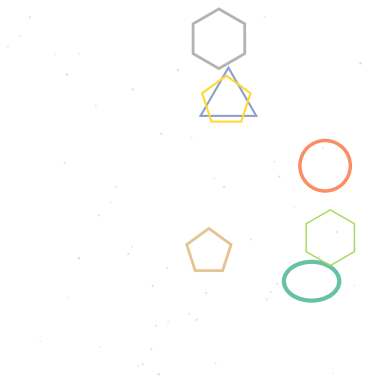[{"shape": "oval", "thickness": 3, "radius": 0.36, "center": [0.809, 0.27]}, {"shape": "circle", "thickness": 2.5, "radius": 0.33, "center": [0.844, 0.57]}, {"shape": "triangle", "thickness": 1.5, "radius": 0.42, "center": [0.593, 0.741]}, {"shape": "hexagon", "thickness": 1, "radius": 0.36, "center": [0.858, 0.383]}, {"shape": "pentagon", "thickness": 1.5, "radius": 0.33, "center": [0.588, 0.737]}, {"shape": "pentagon", "thickness": 2, "radius": 0.3, "center": [0.543, 0.346]}, {"shape": "hexagon", "thickness": 2, "radius": 0.39, "center": [0.569, 0.899]}]